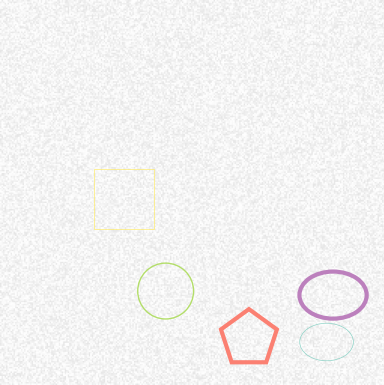[{"shape": "oval", "thickness": 0.5, "radius": 0.35, "center": [0.848, 0.112]}, {"shape": "pentagon", "thickness": 3, "radius": 0.38, "center": [0.647, 0.121]}, {"shape": "circle", "thickness": 1, "radius": 0.36, "center": [0.43, 0.244]}, {"shape": "oval", "thickness": 3, "radius": 0.44, "center": [0.865, 0.233]}, {"shape": "square", "thickness": 0.5, "radius": 0.39, "center": [0.323, 0.482]}]